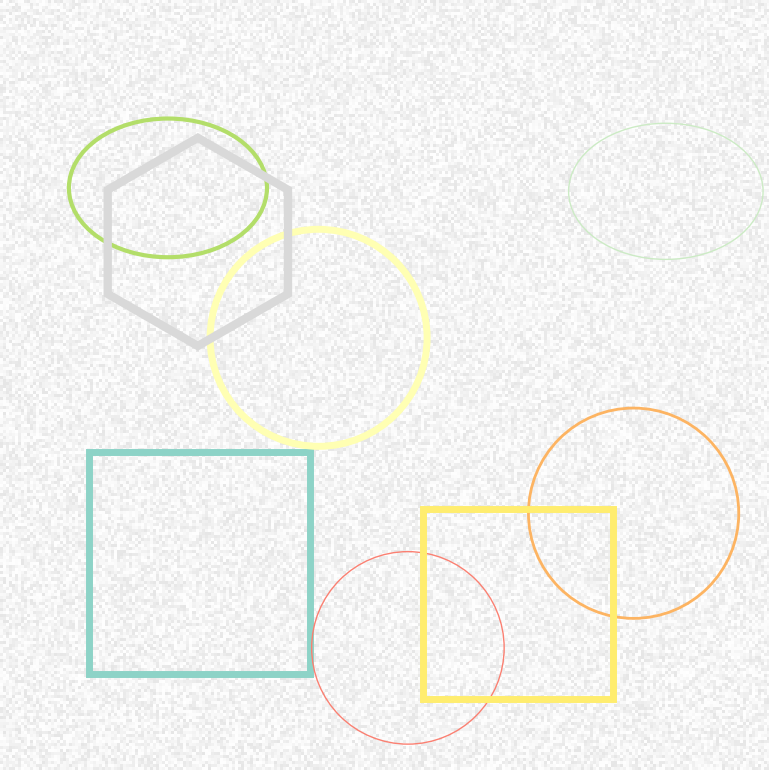[{"shape": "square", "thickness": 2.5, "radius": 0.72, "center": [0.259, 0.268]}, {"shape": "circle", "thickness": 2.5, "radius": 0.7, "center": [0.414, 0.561]}, {"shape": "circle", "thickness": 0.5, "radius": 0.62, "center": [0.53, 0.159]}, {"shape": "circle", "thickness": 1, "radius": 0.68, "center": [0.823, 0.333]}, {"shape": "oval", "thickness": 1.5, "radius": 0.64, "center": [0.218, 0.756]}, {"shape": "hexagon", "thickness": 3, "radius": 0.68, "center": [0.257, 0.686]}, {"shape": "oval", "thickness": 0.5, "radius": 0.63, "center": [0.865, 0.752]}, {"shape": "square", "thickness": 2.5, "radius": 0.62, "center": [0.673, 0.216]}]